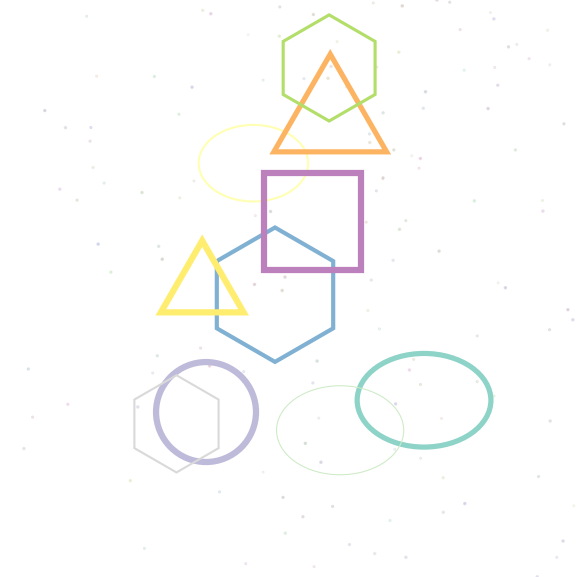[{"shape": "oval", "thickness": 2.5, "radius": 0.58, "center": [0.734, 0.306]}, {"shape": "oval", "thickness": 1, "radius": 0.47, "center": [0.439, 0.717]}, {"shape": "circle", "thickness": 3, "radius": 0.43, "center": [0.357, 0.286]}, {"shape": "hexagon", "thickness": 2, "radius": 0.58, "center": [0.476, 0.489]}, {"shape": "triangle", "thickness": 2.5, "radius": 0.56, "center": [0.572, 0.793]}, {"shape": "hexagon", "thickness": 1.5, "radius": 0.46, "center": [0.57, 0.881]}, {"shape": "hexagon", "thickness": 1, "radius": 0.42, "center": [0.306, 0.265]}, {"shape": "square", "thickness": 3, "radius": 0.42, "center": [0.541, 0.616]}, {"shape": "oval", "thickness": 0.5, "radius": 0.55, "center": [0.589, 0.254]}, {"shape": "triangle", "thickness": 3, "radius": 0.41, "center": [0.35, 0.5]}]